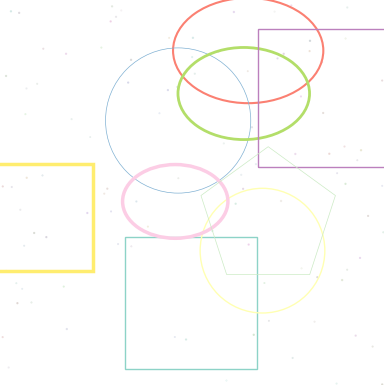[{"shape": "square", "thickness": 1, "radius": 0.86, "center": [0.497, 0.212]}, {"shape": "circle", "thickness": 1, "radius": 0.81, "center": [0.682, 0.349]}, {"shape": "oval", "thickness": 1.5, "radius": 0.98, "center": [0.645, 0.869]}, {"shape": "circle", "thickness": 0.5, "radius": 0.94, "center": [0.463, 0.687]}, {"shape": "oval", "thickness": 2, "radius": 0.85, "center": [0.633, 0.757]}, {"shape": "oval", "thickness": 2.5, "radius": 0.68, "center": [0.455, 0.477]}, {"shape": "square", "thickness": 1, "radius": 0.89, "center": [0.848, 0.745]}, {"shape": "pentagon", "thickness": 0.5, "radius": 0.92, "center": [0.697, 0.435]}, {"shape": "square", "thickness": 2.5, "radius": 0.7, "center": [0.102, 0.434]}]